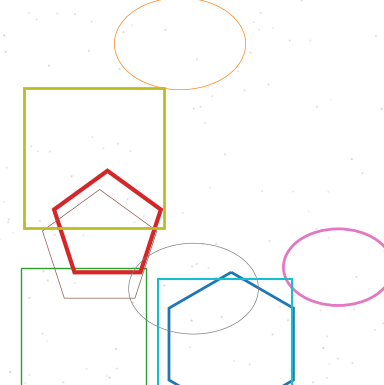[{"shape": "hexagon", "thickness": 2, "radius": 0.93, "center": [0.601, 0.106]}, {"shape": "oval", "thickness": 0.5, "radius": 0.85, "center": [0.468, 0.886]}, {"shape": "square", "thickness": 1, "radius": 0.81, "center": [0.216, 0.142]}, {"shape": "pentagon", "thickness": 3, "radius": 0.73, "center": [0.279, 0.411]}, {"shape": "pentagon", "thickness": 0.5, "radius": 0.78, "center": [0.259, 0.352]}, {"shape": "oval", "thickness": 2, "radius": 0.71, "center": [0.878, 0.306]}, {"shape": "oval", "thickness": 0.5, "radius": 0.84, "center": [0.503, 0.25]}, {"shape": "square", "thickness": 2, "radius": 0.91, "center": [0.244, 0.589]}, {"shape": "square", "thickness": 1.5, "radius": 0.87, "center": [0.585, 0.102]}]